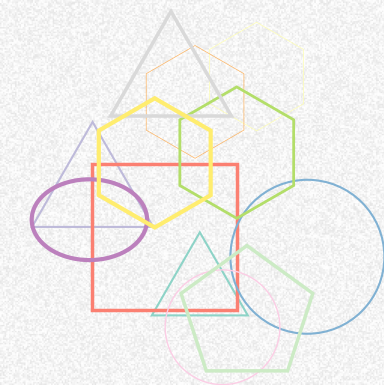[{"shape": "triangle", "thickness": 1.5, "radius": 0.72, "center": [0.519, 0.253]}, {"shape": "hexagon", "thickness": 0.5, "radius": 0.71, "center": [0.666, 0.801]}, {"shape": "triangle", "thickness": 1.5, "radius": 0.91, "center": [0.24, 0.501]}, {"shape": "square", "thickness": 2.5, "radius": 0.95, "center": [0.427, 0.385]}, {"shape": "circle", "thickness": 1.5, "radius": 1.0, "center": [0.798, 0.333]}, {"shape": "hexagon", "thickness": 0.5, "radius": 0.73, "center": [0.507, 0.735]}, {"shape": "hexagon", "thickness": 2, "radius": 0.85, "center": [0.615, 0.604]}, {"shape": "circle", "thickness": 1, "radius": 0.74, "center": [0.578, 0.15]}, {"shape": "triangle", "thickness": 2.5, "radius": 0.91, "center": [0.444, 0.789]}, {"shape": "oval", "thickness": 3, "radius": 0.75, "center": [0.232, 0.429]}, {"shape": "pentagon", "thickness": 2.5, "radius": 0.9, "center": [0.641, 0.182]}, {"shape": "hexagon", "thickness": 3, "radius": 0.84, "center": [0.402, 0.577]}]